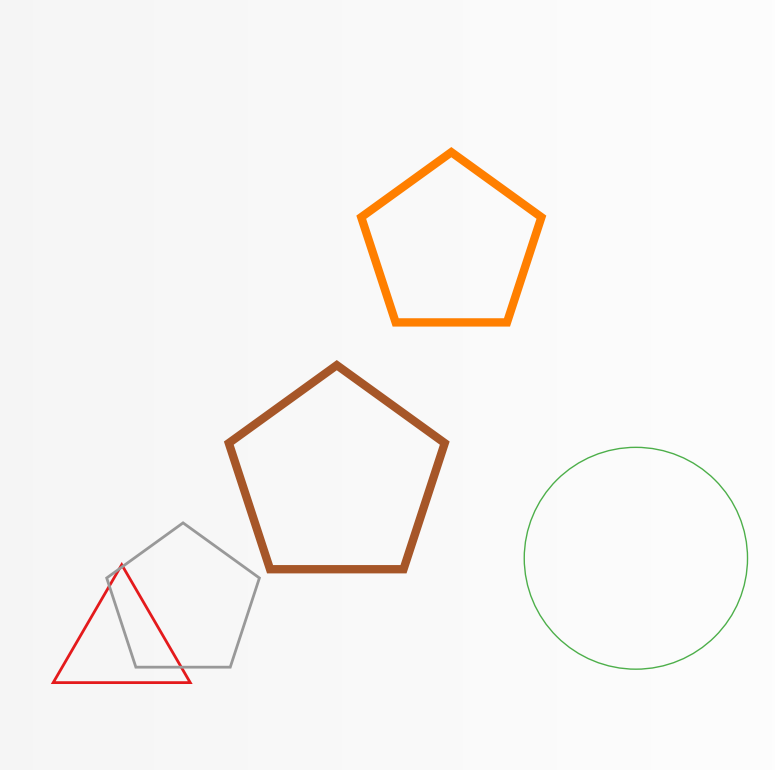[{"shape": "triangle", "thickness": 1, "radius": 0.51, "center": [0.157, 0.165]}, {"shape": "circle", "thickness": 0.5, "radius": 0.72, "center": [0.82, 0.275]}, {"shape": "pentagon", "thickness": 3, "radius": 0.61, "center": [0.582, 0.68]}, {"shape": "pentagon", "thickness": 3, "radius": 0.73, "center": [0.435, 0.379]}, {"shape": "pentagon", "thickness": 1, "radius": 0.52, "center": [0.236, 0.217]}]